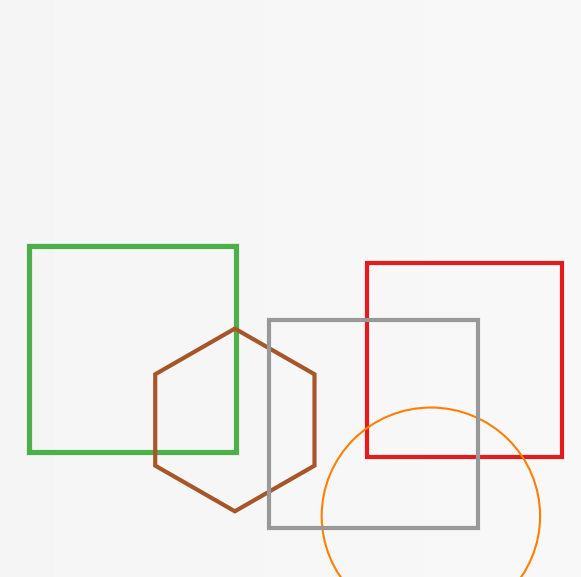[{"shape": "square", "thickness": 2, "radius": 0.84, "center": [0.799, 0.375]}, {"shape": "square", "thickness": 2.5, "radius": 0.89, "center": [0.227, 0.395]}, {"shape": "circle", "thickness": 1, "radius": 0.94, "center": [0.741, 0.106]}, {"shape": "hexagon", "thickness": 2, "radius": 0.79, "center": [0.404, 0.272]}, {"shape": "square", "thickness": 2, "radius": 0.9, "center": [0.642, 0.265]}]